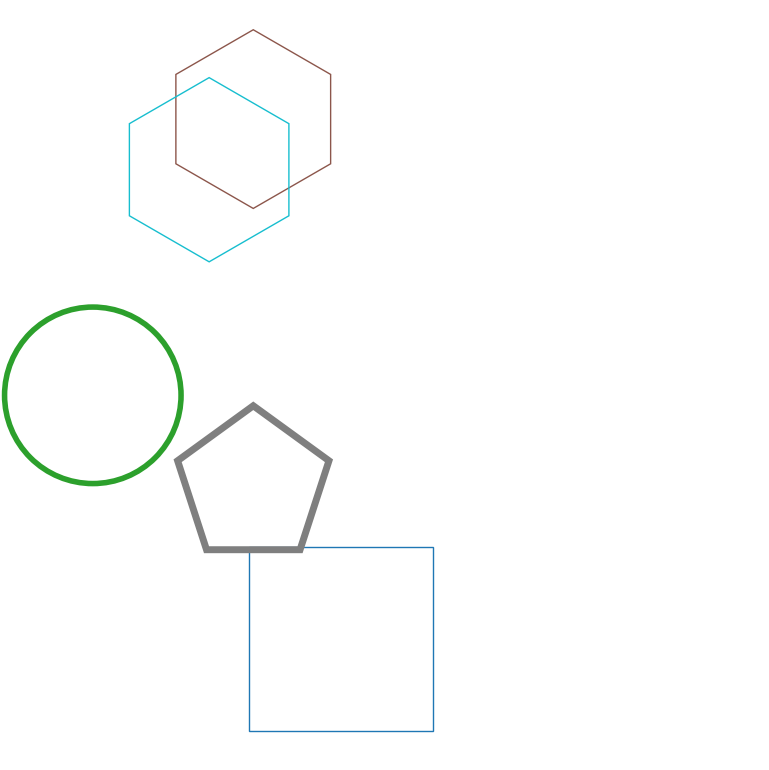[{"shape": "square", "thickness": 0.5, "radius": 0.6, "center": [0.443, 0.171]}, {"shape": "circle", "thickness": 2, "radius": 0.57, "center": [0.121, 0.487]}, {"shape": "hexagon", "thickness": 0.5, "radius": 0.58, "center": [0.329, 0.845]}, {"shape": "pentagon", "thickness": 2.5, "radius": 0.52, "center": [0.329, 0.37]}, {"shape": "hexagon", "thickness": 0.5, "radius": 0.6, "center": [0.272, 0.78]}]